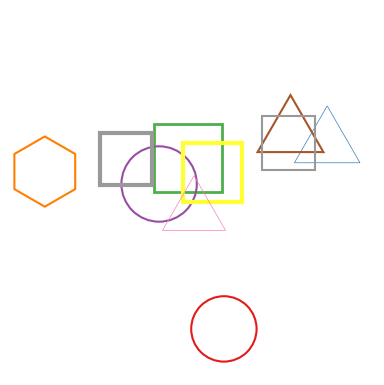[{"shape": "circle", "thickness": 1.5, "radius": 0.42, "center": [0.582, 0.146]}, {"shape": "triangle", "thickness": 0.5, "radius": 0.49, "center": [0.85, 0.626]}, {"shape": "square", "thickness": 2, "radius": 0.44, "center": [0.489, 0.59]}, {"shape": "circle", "thickness": 1.5, "radius": 0.49, "center": [0.413, 0.522]}, {"shape": "hexagon", "thickness": 1.5, "radius": 0.46, "center": [0.116, 0.554]}, {"shape": "square", "thickness": 3, "radius": 0.39, "center": [0.552, 0.551]}, {"shape": "triangle", "thickness": 1.5, "radius": 0.49, "center": [0.754, 0.654]}, {"shape": "triangle", "thickness": 0.5, "radius": 0.47, "center": [0.504, 0.449]}, {"shape": "square", "thickness": 3, "radius": 0.34, "center": [0.327, 0.586]}, {"shape": "square", "thickness": 1.5, "radius": 0.35, "center": [0.75, 0.629]}]